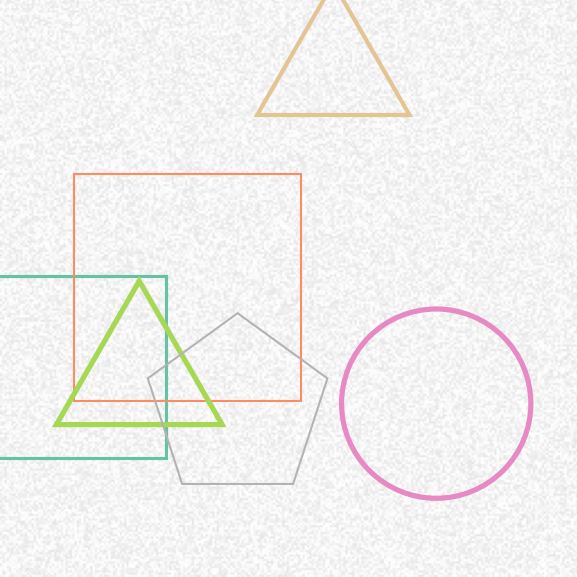[{"shape": "square", "thickness": 1.5, "radius": 0.79, "center": [0.129, 0.364]}, {"shape": "square", "thickness": 1, "radius": 0.98, "center": [0.325, 0.502]}, {"shape": "circle", "thickness": 2.5, "radius": 0.82, "center": [0.755, 0.3]}, {"shape": "triangle", "thickness": 2.5, "radius": 0.83, "center": [0.241, 0.347]}, {"shape": "triangle", "thickness": 2, "radius": 0.76, "center": [0.577, 0.876]}, {"shape": "pentagon", "thickness": 1, "radius": 0.82, "center": [0.411, 0.293]}]